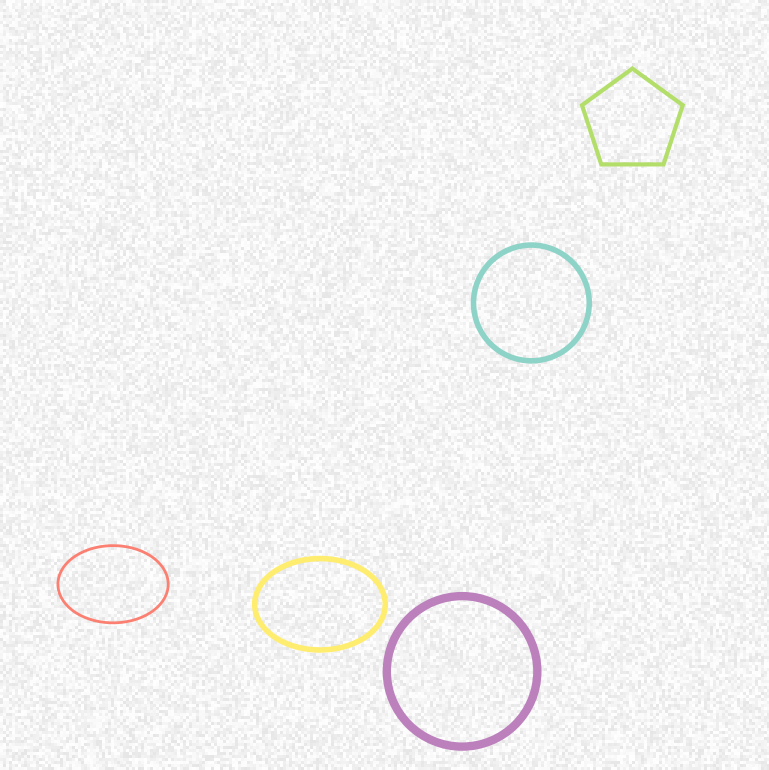[{"shape": "circle", "thickness": 2, "radius": 0.38, "center": [0.69, 0.607]}, {"shape": "oval", "thickness": 1, "radius": 0.36, "center": [0.147, 0.241]}, {"shape": "pentagon", "thickness": 1.5, "radius": 0.34, "center": [0.821, 0.842]}, {"shape": "circle", "thickness": 3, "radius": 0.49, "center": [0.6, 0.128]}, {"shape": "oval", "thickness": 2, "radius": 0.42, "center": [0.416, 0.215]}]